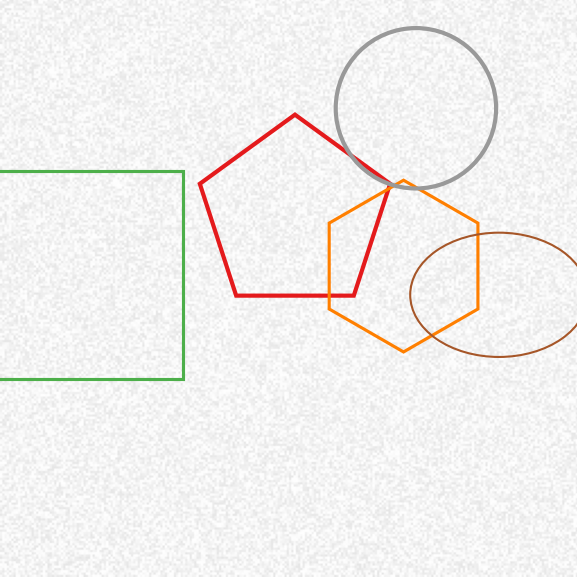[{"shape": "pentagon", "thickness": 2, "radius": 0.87, "center": [0.511, 0.627]}, {"shape": "square", "thickness": 1.5, "radius": 0.9, "center": [0.137, 0.523]}, {"shape": "hexagon", "thickness": 1.5, "radius": 0.74, "center": [0.699, 0.538]}, {"shape": "oval", "thickness": 1, "radius": 0.77, "center": [0.864, 0.489]}, {"shape": "circle", "thickness": 2, "radius": 0.69, "center": [0.72, 0.812]}]